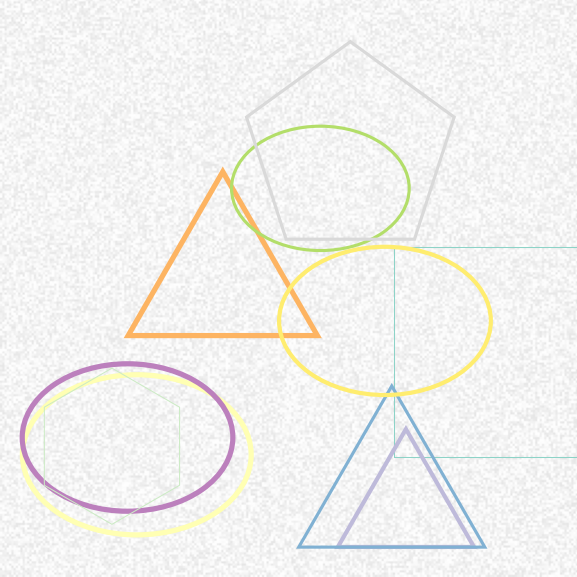[{"shape": "square", "thickness": 0.5, "radius": 0.91, "center": [0.865, 0.39]}, {"shape": "oval", "thickness": 2.5, "radius": 0.99, "center": [0.237, 0.212]}, {"shape": "triangle", "thickness": 2, "radius": 0.68, "center": [0.703, 0.12]}, {"shape": "triangle", "thickness": 1.5, "radius": 0.93, "center": [0.678, 0.145]}, {"shape": "triangle", "thickness": 2.5, "radius": 0.95, "center": [0.386, 0.513]}, {"shape": "oval", "thickness": 1.5, "radius": 0.77, "center": [0.555, 0.673]}, {"shape": "pentagon", "thickness": 1.5, "radius": 0.95, "center": [0.607, 0.738]}, {"shape": "oval", "thickness": 2.5, "radius": 0.91, "center": [0.221, 0.242]}, {"shape": "hexagon", "thickness": 0.5, "radius": 0.68, "center": [0.194, 0.226]}, {"shape": "oval", "thickness": 2, "radius": 0.92, "center": [0.667, 0.443]}]